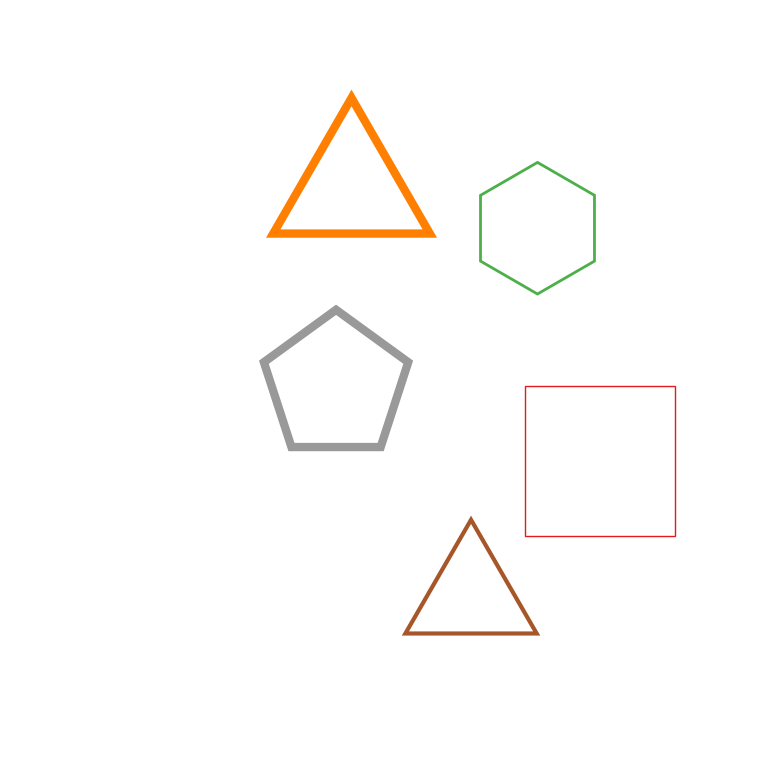[{"shape": "square", "thickness": 0.5, "radius": 0.49, "center": [0.779, 0.402]}, {"shape": "hexagon", "thickness": 1, "radius": 0.43, "center": [0.698, 0.704]}, {"shape": "triangle", "thickness": 3, "radius": 0.59, "center": [0.457, 0.755]}, {"shape": "triangle", "thickness": 1.5, "radius": 0.49, "center": [0.612, 0.226]}, {"shape": "pentagon", "thickness": 3, "radius": 0.49, "center": [0.436, 0.499]}]